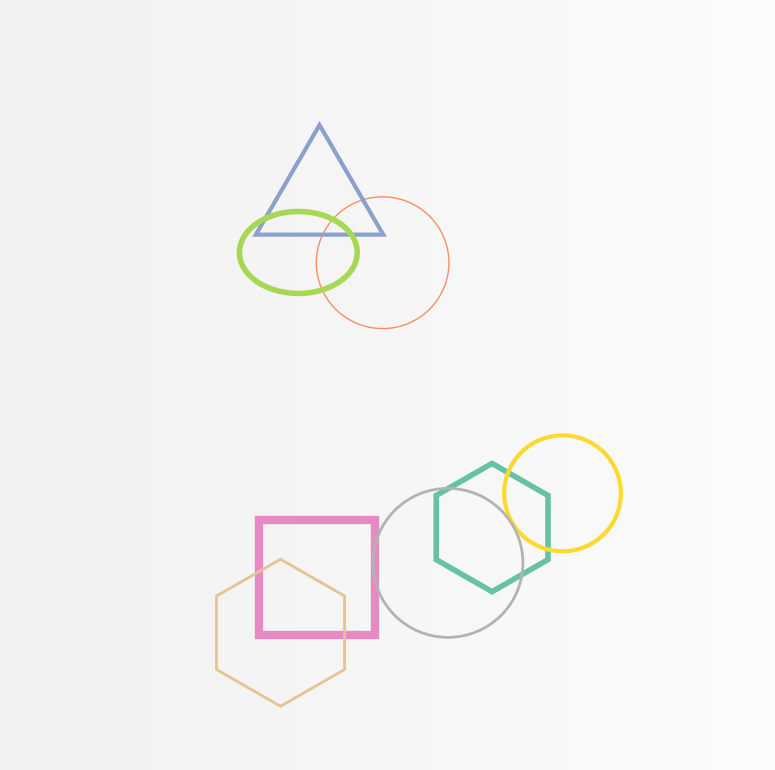[{"shape": "hexagon", "thickness": 2, "radius": 0.42, "center": [0.635, 0.315]}, {"shape": "circle", "thickness": 0.5, "radius": 0.43, "center": [0.494, 0.659]}, {"shape": "triangle", "thickness": 1.5, "radius": 0.47, "center": [0.412, 0.743]}, {"shape": "square", "thickness": 3, "radius": 0.37, "center": [0.409, 0.25]}, {"shape": "oval", "thickness": 2, "radius": 0.38, "center": [0.385, 0.672]}, {"shape": "circle", "thickness": 1.5, "radius": 0.38, "center": [0.726, 0.359]}, {"shape": "hexagon", "thickness": 1, "radius": 0.48, "center": [0.362, 0.178]}, {"shape": "circle", "thickness": 1, "radius": 0.48, "center": [0.578, 0.269]}]